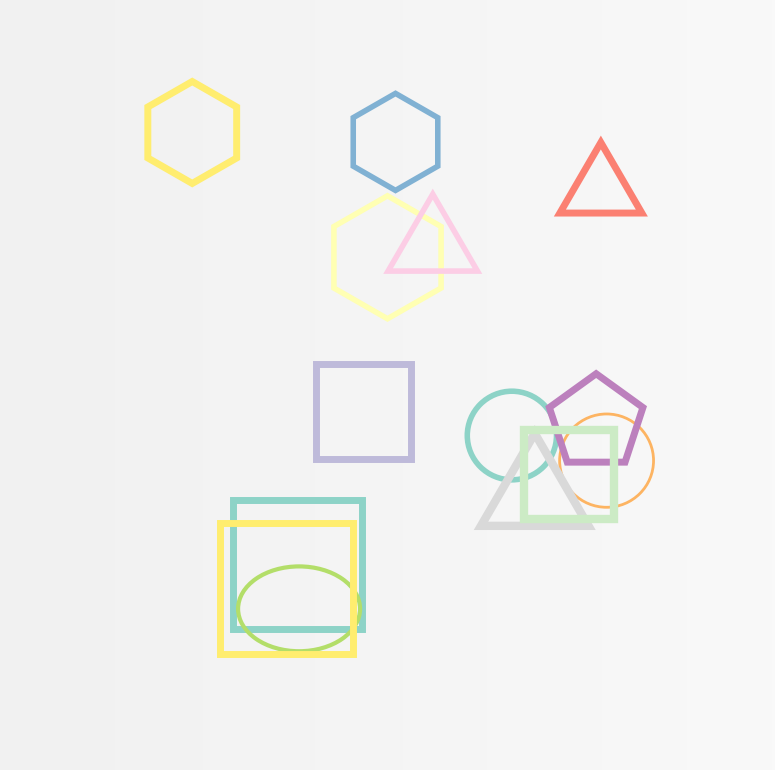[{"shape": "circle", "thickness": 2, "radius": 0.29, "center": [0.661, 0.434]}, {"shape": "square", "thickness": 2.5, "radius": 0.42, "center": [0.384, 0.267]}, {"shape": "hexagon", "thickness": 2, "radius": 0.4, "center": [0.5, 0.666]}, {"shape": "square", "thickness": 2.5, "radius": 0.31, "center": [0.468, 0.466]}, {"shape": "triangle", "thickness": 2.5, "radius": 0.31, "center": [0.775, 0.754]}, {"shape": "hexagon", "thickness": 2, "radius": 0.31, "center": [0.51, 0.816]}, {"shape": "circle", "thickness": 1, "radius": 0.3, "center": [0.783, 0.402]}, {"shape": "oval", "thickness": 1.5, "radius": 0.39, "center": [0.386, 0.209]}, {"shape": "triangle", "thickness": 2, "radius": 0.33, "center": [0.558, 0.681]}, {"shape": "triangle", "thickness": 3, "radius": 0.4, "center": [0.69, 0.357]}, {"shape": "pentagon", "thickness": 2.5, "radius": 0.32, "center": [0.769, 0.451]}, {"shape": "square", "thickness": 3, "radius": 0.29, "center": [0.735, 0.384]}, {"shape": "hexagon", "thickness": 2.5, "radius": 0.33, "center": [0.248, 0.828]}, {"shape": "square", "thickness": 2.5, "radius": 0.43, "center": [0.37, 0.236]}]